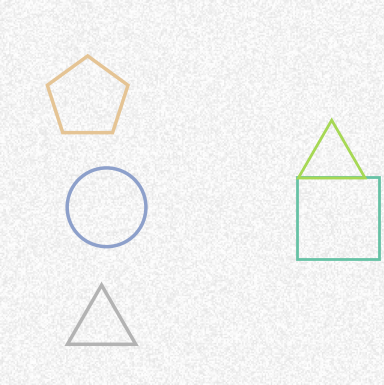[{"shape": "square", "thickness": 2, "radius": 0.54, "center": [0.878, 0.434]}, {"shape": "circle", "thickness": 2.5, "radius": 0.51, "center": [0.277, 0.462]}, {"shape": "triangle", "thickness": 2, "radius": 0.5, "center": [0.862, 0.588]}, {"shape": "pentagon", "thickness": 2.5, "radius": 0.55, "center": [0.228, 0.745]}, {"shape": "triangle", "thickness": 2.5, "radius": 0.51, "center": [0.264, 0.157]}]